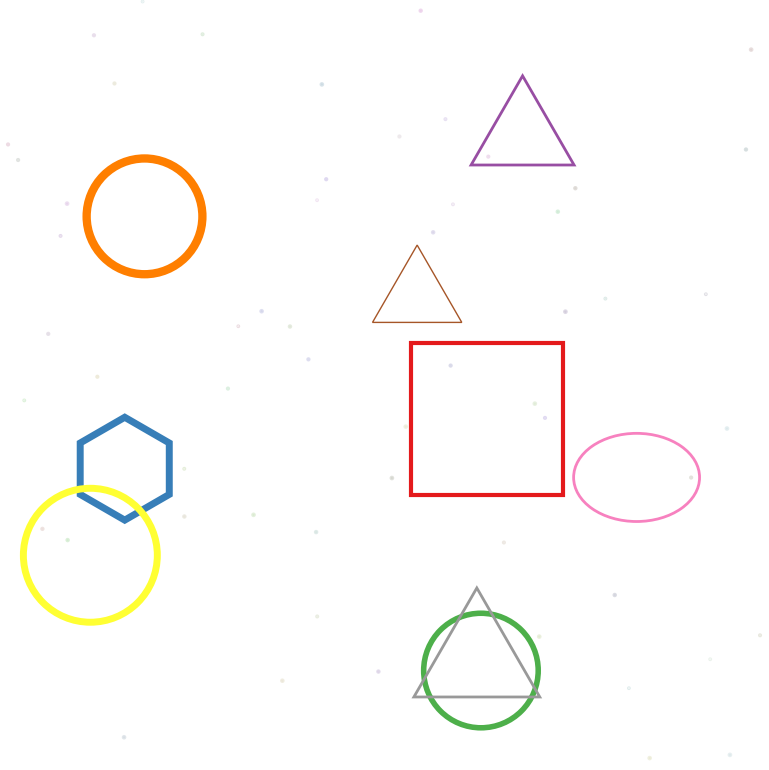[{"shape": "square", "thickness": 1.5, "radius": 0.49, "center": [0.633, 0.456]}, {"shape": "hexagon", "thickness": 2.5, "radius": 0.33, "center": [0.162, 0.391]}, {"shape": "circle", "thickness": 2, "radius": 0.37, "center": [0.625, 0.129]}, {"shape": "triangle", "thickness": 1, "radius": 0.39, "center": [0.679, 0.824]}, {"shape": "circle", "thickness": 3, "radius": 0.38, "center": [0.188, 0.719]}, {"shape": "circle", "thickness": 2.5, "radius": 0.43, "center": [0.117, 0.279]}, {"shape": "triangle", "thickness": 0.5, "radius": 0.33, "center": [0.542, 0.615]}, {"shape": "oval", "thickness": 1, "radius": 0.41, "center": [0.827, 0.38]}, {"shape": "triangle", "thickness": 1, "radius": 0.47, "center": [0.619, 0.142]}]